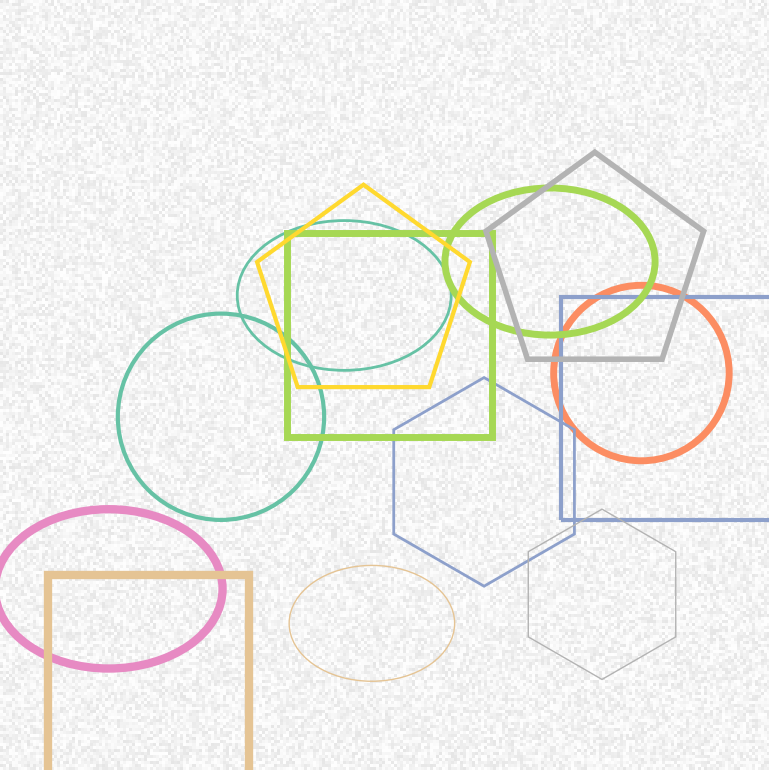[{"shape": "circle", "thickness": 1.5, "radius": 0.67, "center": [0.287, 0.459]}, {"shape": "oval", "thickness": 1, "radius": 0.69, "center": [0.447, 0.616]}, {"shape": "circle", "thickness": 2.5, "radius": 0.57, "center": [0.833, 0.516]}, {"shape": "hexagon", "thickness": 1, "radius": 0.68, "center": [0.629, 0.374]}, {"shape": "square", "thickness": 1.5, "radius": 0.72, "center": [0.873, 0.469]}, {"shape": "oval", "thickness": 3, "radius": 0.74, "center": [0.141, 0.235]}, {"shape": "square", "thickness": 2.5, "radius": 0.66, "center": [0.506, 0.565]}, {"shape": "oval", "thickness": 2.5, "radius": 0.68, "center": [0.714, 0.66]}, {"shape": "pentagon", "thickness": 1.5, "radius": 0.73, "center": [0.472, 0.615]}, {"shape": "oval", "thickness": 0.5, "radius": 0.54, "center": [0.483, 0.19]}, {"shape": "square", "thickness": 3, "radius": 0.65, "center": [0.193, 0.123]}, {"shape": "hexagon", "thickness": 0.5, "radius": 0.55, "center": [0.782, 0.228]}, {"shape": "pentagon", "thickness": 2, "radius": 0.74, "center": [0.772, 0.654]}]